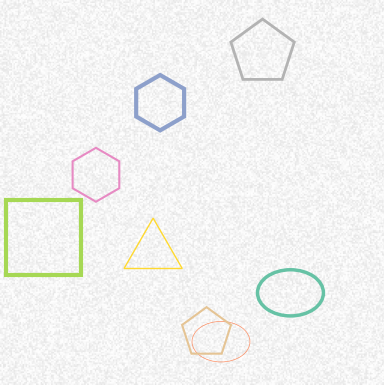[{"shape": "oval", "thickness": 2.5, "radius": 0.43, "center": [0.754, 0.239]}, {"shape": "oval", "thickness": 0.5, "radius": 0.38, "center": [0.574, 0.113]}, {"shape": "hexagon", "thickness": 3, "radius": 0.36, "center": [0.416, 0.733]}, {"shape": "hexagon", "thickness": 1.5, "radius": 0.35, "center": [0.249, 0.546]}, {"shape": "square", "thickness": 3, "radius": 0.48, "center": [0.113, 0.384]}, {"shape": "triangle", "thickness": 1, "radius": 0.44, "center": [0.398, 0.346]}, {"shape": "pentagon", "thickness": 1.5, "radius": 0.33, "center": [0.536, 0.135]}, {"shape": "pentagon", "thickness": 2, "radius": 0.43, "center": [0.682, 0.864]}]